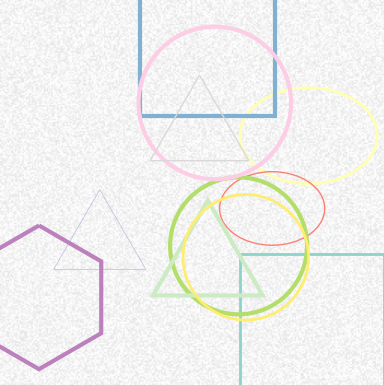[{"shape": "square", "thickness": 2, "radius": 0.94, "center": [0.812, 0.153]}, {"shape": "oval", "thickness": 2, "radius": 0.89, "center": [0.802, 0.648]}, {"shape": "triangle", "thickness": 0.5, "radius": 0.69, "center": [0.259, 0.369]}, {"shape": "oval", "thickness": 1, "radius": 0.68, "center": [0.707, 0.459]}, {"shape": "square", "thickness": 3, "radius": 0.87, "center": [0.539, 0.873]}, {"shape": "circle", "thickness": 3, "radius": 0.89, "center": [0.62, 0.361]}, {"shape": "circle", "thickness": 3, "radius": 0.99, "center": [0.558, 0.733]}, {"shape": "triangle", "thickness": 1, "radius": 0.74, "center": [0.518, 0.657]}, {"shape": "hexagon", "thickness": 3, "radius": 0.93, "center": [0.101, 0.228]}, {"shape": "triangle", "thickness": 3, "radius": 0.82, "center": [0.54, 0.315]}, {"shape": "circle", "thickness": 2, "radius": 0.82, "center": [0.638, 0.332]}]